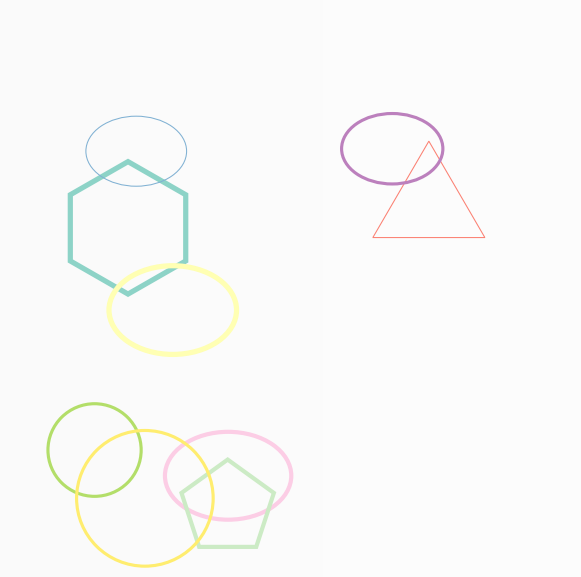[{"shape": "hexagon", "thickness": 2.5, "radius": 0.57, "center": [0.22, 0.605]}, {"shape": "oval", "thickness": 2.5, "radius": 0.55, "center": [0.297, 0.462]}, {"shape": "triangle", "thickness": 0.5, "radius": 0.56, "center": [0.738, 0.643]}, {"shape": "oval", "thickness": 0.5, "radius": 0.43, "center": [0.234, 0.737]}, {"shape": "circle", "thickness": 1.5, "radius": 0.4, "center": [0.163, 0.22]}, {"shape": "oval", "thickness": 2, "radius": 0.54, "center": [0.392, 0.175]}, {"shape": "oval", "thickness": 1.5, "radius": 0.44, "center": [0.675, 0.742]}, {"shape": "pentagon", "thickness": 2, "radius": 0.42, "center": [0.392, 0.12]}, {"shape": "circle", "thickness": 1.5, "radius": 0.59, "center": [0.249, 0.136]}]